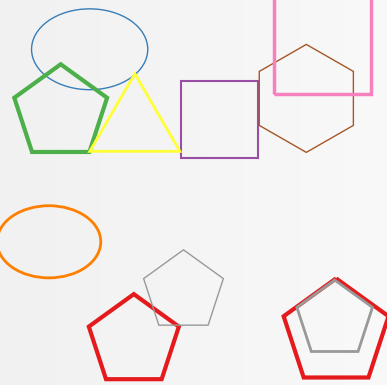[{"shape": "pentagon", "thickness": 3, "radius": 0.71, "center": [0.867, 0.135]}, {"shape": "pentagon", "thickness": 3, "radius": 0.61, "center": [0.345, 0.114]}, {"shape": "oval", "thickness": 1, "radius": 0.75, "center": [0.231, 0.872]}, {"shape": "pentagon", "thickness": 3, "radius": 0.63, "center": [0.157, 0.707]}, {"shape": "square", "thickness": 1.5, "radius": 0.5, "center": [0.567, 0.689]}, {"shape": "oval", "thickness": 2, "radius": 0.67, "center": [0.126, 0.372]}, {"shape": "triangle", "thickness": 2, "radius": 0.67, "center": [0.348, 0.674]}, {"shape": "hexagon", "thickness": 1, "radius": 0.7, "center": [0.791, 0.744]}, {"shape": "square", "thickness": 2.5, "radius": 0.63, "center": [0.833, 0.88]}, {"shape": "pentagon", "thickness": 1, "radius": 0.54, "center": [0.474, 0.243]}, {"shape": "pentagon", "thickness": 2, "radius": 0.51, "center": [0.864, 0.17]}]